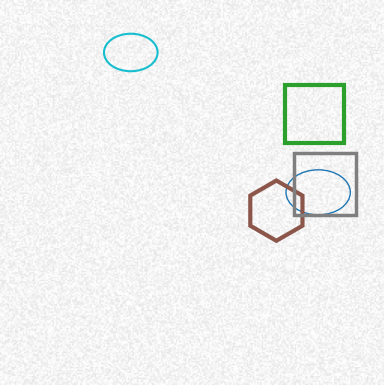[{"shape": "oval", "thickness": 1, "radius": 0.42, "center": [0.826, 0.5]}, {"shape": "square", "thickness": 3, "radius": 0.38, "center": [0.817, 0.704]}, {"shape": "hexagon", "thickness": 3, "radius": 0.39, "center": [0.718, 0.453]}, {"shape": "square", "thickness": 2.5, "radius": 0.4, "center": [0.843, 0.523]}, {"shape": "oval", "thickness": 1.5, "radius": 0.35, "center": [0.34, 0.864]}]